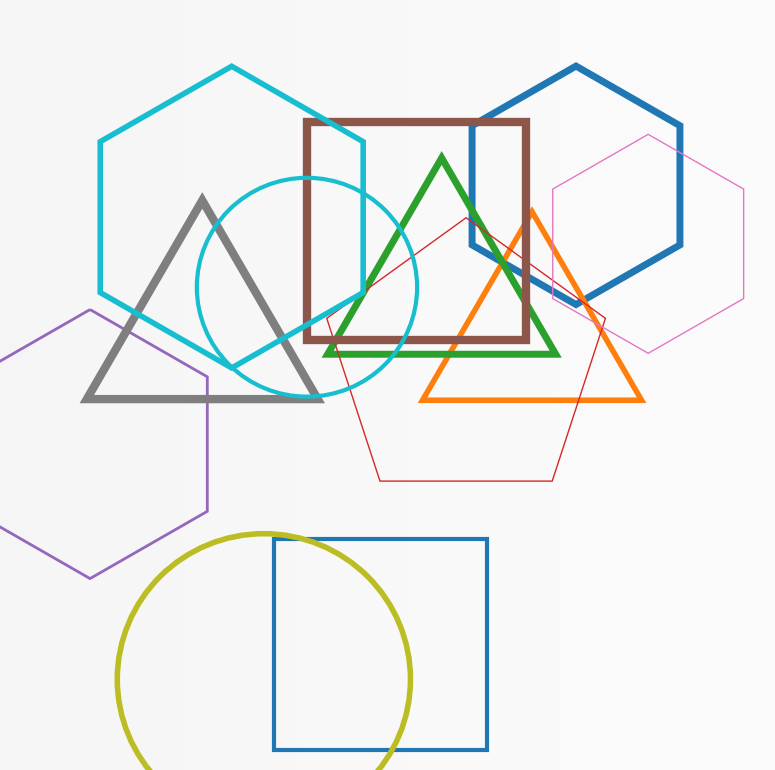[{"shape": "square", "thickness": 1.5, "radius": 0.68, "center": [0.491, 0.163]}, {"shape": "hexagon", "thickness": 2.5, "radius": 0.77, "center": [0.743, 0.759]}, {"shape": "triangle", "thickness": 2, "radius": 0.82, "center": [0.687, 0.562]}, {"shape": "triangle", "thickness": 2.5, "radius": 0.85, "center": [0.57, 0.625]}, {"shape": "pentagon", "thickness": 0.5, "radius": 0.95, "center": [0.601, 0.528]}, {"shape": "hexagon", "thickness": 1, "radius": 0.87, "center": [0.116, 0.423]}, {"shape": "square", "thickness": 3, "radius": 0.71, "center": [0.538, 0.7]}, {"shape": "hexagon", "thickness": 0.5, "radius": 0.71, "center": [0.836, 0.683]}, {"shape": "triangle", "thickness": 3, "radius": 0.86, "center": [0.261, 0.568]}, {"shape": "circle", "thickness": 2, "radius": 0.95, "center": [0.34, 0.118]}, {"shape": "circle", "thickness": 1.5, "radius": 0.71, "center": [0.396, 0.627]}, {"shape": "hexagon", "thickness": 2, "radius": 0.98, "center": [0.299, 0.718]}]